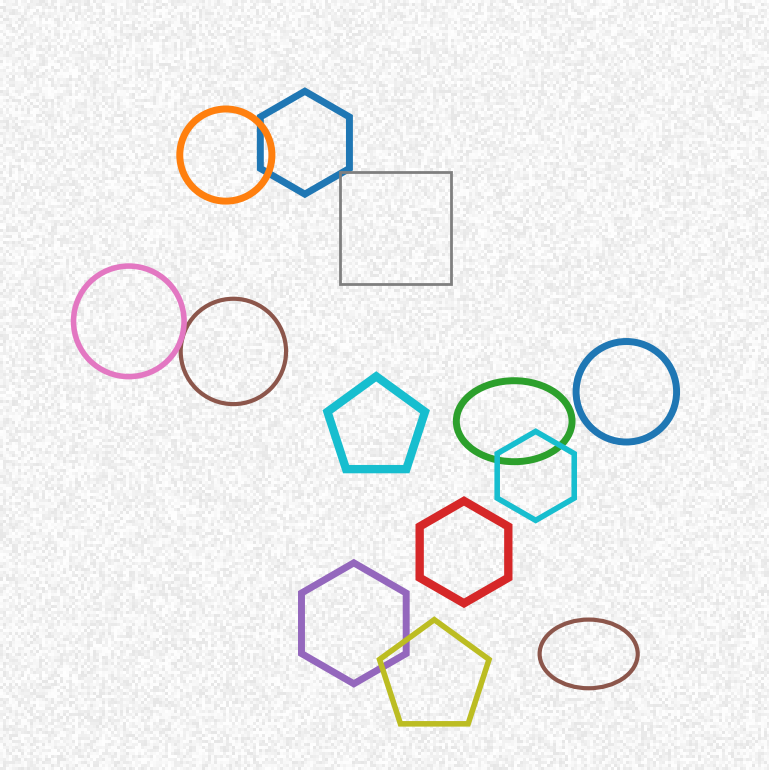[{"shape": "circle", "thickness": 2.5, "radius": 0.33, "center": [0.813, 0.491]}, {"shape": "hexagon", "thickness": 2.5, "radius": 0.33, "center": [0.396, 0.815]}, {"shape": "circle", "thickness": 2.5, "radius": 0.3, "center": [0.293, 0.799]}, {"shape": "oval", "thickness": 2.5, "radius": 0.38, "center": [0.668, 0.453]}, {"shape": "hexagon", "thickness": 3, "radius": 0.33, "center": [0.603, 0.283]}, {"shape": "hexagon", "thickness": 2.5, "radius": 0.39, "center": [0.46, 0.191]}, {"shape": "circle", "thickness": 1.5, "radius": 0.34, "center": [0.303, 0.544]}, {"shape": "oval", "thickness": 1.5, "radius": 0.32, "center": [0.764, 0.151]}, {"shape": "circle", "thickness": 2, "radius": 0.36, "center": [0.167, 0.583]}, {"shape": "square", "thickness": 1, "radius": 0.36, "center": [0.513, 0.704]}, {"shape": "pentagon", "thickness": 2, "radius": 0.37, "center": [0.564, 0.12]}, {"shape": "hexagon", "thickness": 2, "radius": 0.29, "center": [0.696, 0.382]}, {"shape": "pentagon", "thickness": 3, "radius": 0.33, "center": [0.489, 0.445]}]